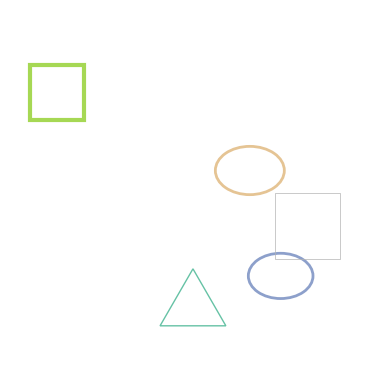[{"shape": "triangle", "thickness": 1, "radius": 0.49, "center": [0.501, 0.203]}, {"shape": "oval", "thickness": 2, "radius": 0.42, "center": [0.729, 0.283]}, {"shape": "square", "thickness": 3, "radius": 0.35, "center": [0.148, 0.76]}, {"shape": "oval", "thickness": 2, "radius": 0.45, "center": [0.649, 0.557]}, {"shape": "square", "thickness": 0.5, "radius": 0.42, "center": [0.799, 0.413]}]